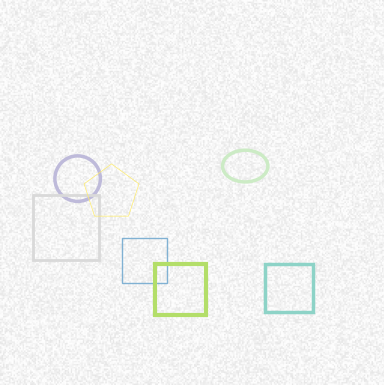[{"shape": "square", "thickness": 2.5, "radius": 0.31, "center": [0.751, 0.252]}, {"shape": "circle", "thickness": 2.5, "radius": 0.3, "center": [0.202, 0.536]}, {"shape": "square", "thickness": 1, "radius": 0.29, "center": [0.376, 0.323]}, {"shape": "square", "thickness": 3, "radius": 0.33, "center": [0.469, 0.248]}, {"shape": "square", "thickness": 2, "radius": 0.43, "center": [0.172, 0.409]}, {"shape": "oval", "thickness": 2.5, "radius": 0.29, "center": [0.637, 0.569]}, {"shape": "pentagon", "thickness": 0.5, "radius": 0.37, "center": [0.29, 0.499]}]